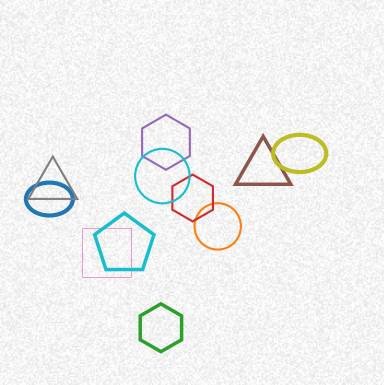[{"shape": "oval", "thickness": 3, "radius": 0.31, "center": [0.128, 0.483]}, {"shape": "circle", "thickness": 1.5, "radius": 0.3, "center": [0.566, 0.412]}, {"shape": "hexagon", "thickness": 2.5, "radius": 0.31, "center": [0.418, 0.149]}, {"shape": "hexagon", "thickness": 1.5, "radius": 0.3, "center": [0.5, 0.486]}, {"shape": "hexagon", "thickness": 1.5, "radius": 0.36, "center": [0.431, 0.631]}, {"shape": "triangle", "thickness": 2.5, "radius": 0.41, "center": [0.684, 0.563]}, {"shape": "square", "thickness": 0.5, "radius": 0.32, "center": [0.276, 0.345]}, {"shape": "triangle", "thickness": 1.5, "radius": 0.37, "center": [0.137, 0.52]}, {"shape": "oval", "thickness": 3, "radius": 0.35, "center": [0.778, 0.601]}, {"shape": "circle", "thickness": 1.5, "radius": 0.35, "center": [0.422, 0.543]}, {"shape": "pentagon", "thickness": 2.5, "radius": 0.41, "center": [0.323, 0.365]}]